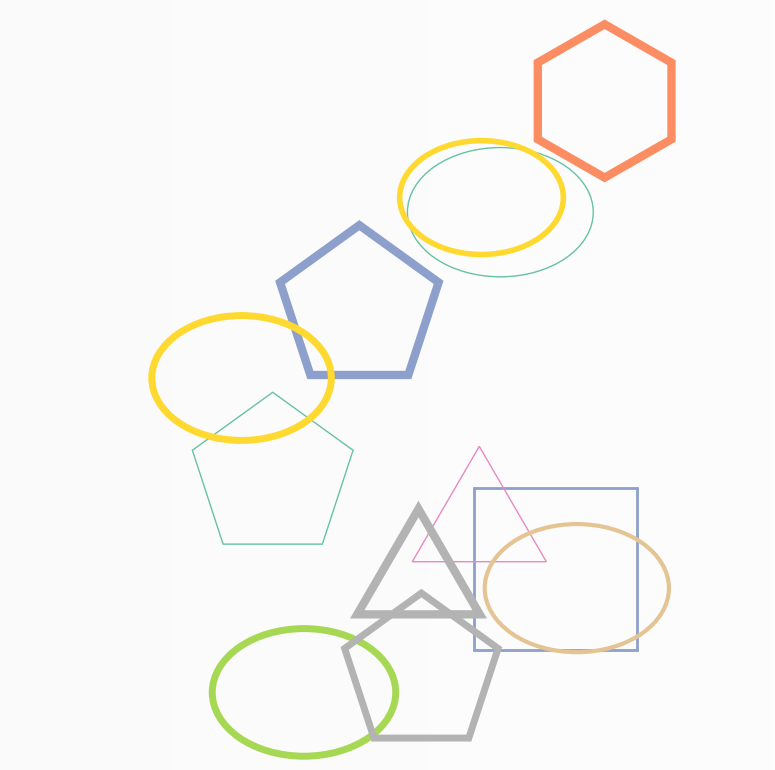[{"shape": "oval", "thickness": 0.5, "radius": 0.6, "center": [0.646, 0.724]}, {"shape": "pentagon", "thickness": 0.5, "radius": 0.55, "center": [0.352, 0.382]}, {"shape": "hexagon", "thickness": 3, "radius": 0.5, "center": [0.78, 0.869]}, {"shape": "pentagon", "thickness": 3, "radius": 0.54, "center": [0.464, 0.6]}, {"shape": "square", "thickness": 1, "radius": 0.52, "center": [0.716, 0.261]}, {"shape": "triangle", "thickness": 0.5, "radius": 0.5, "center": [0.618, 0.32]}, {"shape": "oval", "thickness": 2.5, "radius": 0.59, "center": [0.392, 0.101]}, {"shape": "oval", "thickness": 2, "radius": 0.53, "center": [0.621, 0.743]}, {"shape": "oval", "thickness": 2.5, "radius": 0.58, "center": [0.312, 0.509]}, {"shape": "oval", "thickness": 1.5, "radius": 0.59, "center": [0.744, 0.236]}, {"shape": "pentagon", "thickness": 2.5, "radius": 0.52, "center": [0.544, 0.126]}, {"shape": "triangle", "thickness": 3, "radius": 0.46, "center": [0.54, 0.248]}]